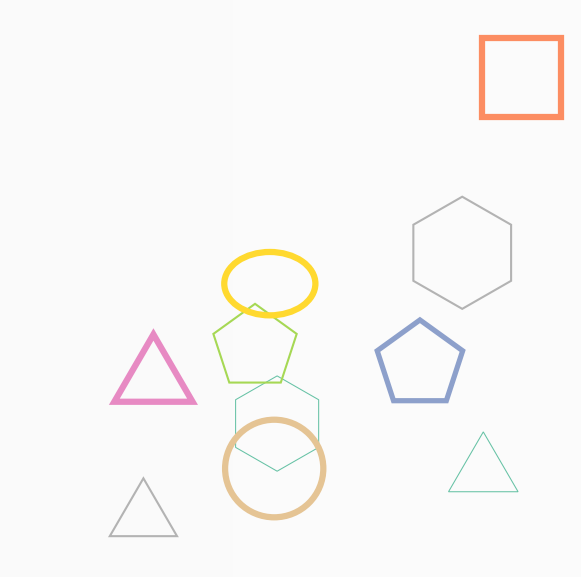[{"shape": "hexagon", "thickness": 0.5, "radius": 0.41, "center": [0.477, 0.266]}, {"shape": "triangle", "thickness": 0.5, "radius": 0.35, "center": [0.831, 0.182]}, {"shape": "square", "thickness": 3, "radius": 0.34, "center": [0.897, 0.865]}, {"shape": "pentagon", "thickness": 2.5, "radius": 0.39, "center": [0.722, 0.368]}, {"shape": "triangle", "thickness": 3, "radius": 0.39, "center": [0.264, 0.342]}, {"shape": "pentagon", "thickness": 1, "radius": 0.38, "center": [0.439, 0.398]}, {"shape": "oval", "thickness": 3, "radius": 0.39, "center": [0.464, 0.508]}, {"shape": "circle", "thickness": 3, "radius": 0.42, "center": [0.472, 0.188]}, {"shape": "hexagon", "thickness": 1, "radius": 0.49, "center": [0.795, 0.561]}, {"shape": "triangle", "thickness": 1, "radius": 0.33, "center": [0.247, 0.104]}]